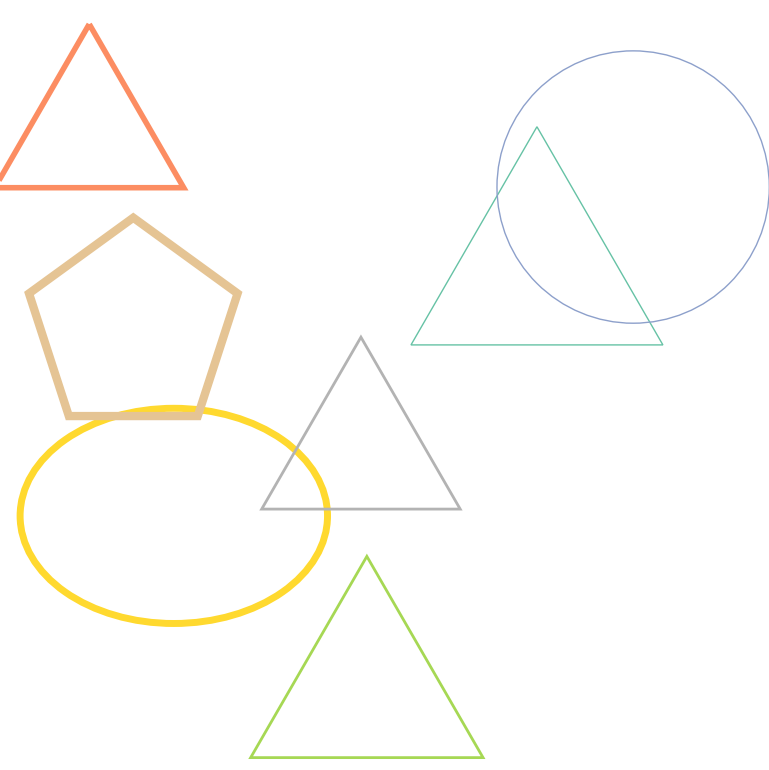[{"shape": "triangle", "thickness": 0.5, "radius": 0.94, "center": [0.697, 0.647]}, {"shape": "triangle", "thickness": 2, "radius": 0.71, "center": [0.116, 0.827]}, {"shape": "circle", "thickness": 0.5, "radius": 0.88, "center": [0.822, 0.757]}, {"shape": "triangle", "thickness": 1, "radius": 0.87, "center": [0.476, 0.103]}, {"shape": "oval", "thickness": 2.5, "radius": 1.0, "center": [0.226, 0.33]}, {"shape": "pentagon", "thickness": 3, "radius": 0.71, "center": [0.173, 0.575]}, {"shape": "triangle", "thickness": 1, "radius": 0.74, "center": [0.469, 0.413]}]